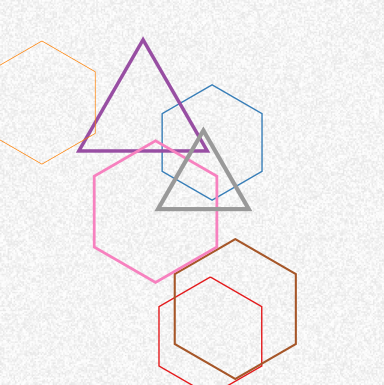[{"shape": "hexagon", "thickness": 1, "radius": 0.77, "center": [0.546, 0.126]}, {"shape": "hexagon", "thickness": 1, "radius": 0.75, "center": [0.551, 0.63]}, {"shape": "triangle", "thickness": 2.5, "radius": 0.96, "center": [0.372, 0.704]}, {"shape": "hexagon", "thickness": 0.5, "radius": 0.8, "center": [0.109, 0.734]}, {"shape": "hexagon", "thickness": 1.5, "radius": 0.91, "center": [0.611, 0.197]}, {"shape": "hexagon", "thickness": 2, "radius": 0.92, "center": [0.404, 0.45]}, {"shape": "triangle", "thickness": 3, "radius": 0.68, "center": [0.528, 0.525]}]